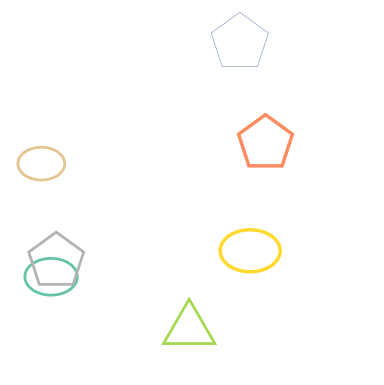[{"shape": "oval", "thickness": 2, "radius": 0.34, "center": [0.133, 0.281]}, {"shape": "pentagon", "thickness": 2.5, "radius": 0.37, "center": [0.69, 0.629]}, {"shape": "pentagon", "thickness": 0.5, "radius": 0.39, "center": [0.623, 0.89]}, {"shape": "triangle", "thickness": 2, "radius": 0.38, "center": [0.491, 0.146]}, {"shape": "oval", "thickness": 2.5, "radius": 0.39, "center": [0.65, 0.349]}, {"shape": "oval", "thickness": 2, "radius": 0.3, "center": [0.107, 0.575]}, {"shape": "pentagon", "thickness": 2, "radius": 0.37, "center": [0.146, 0.322]}]